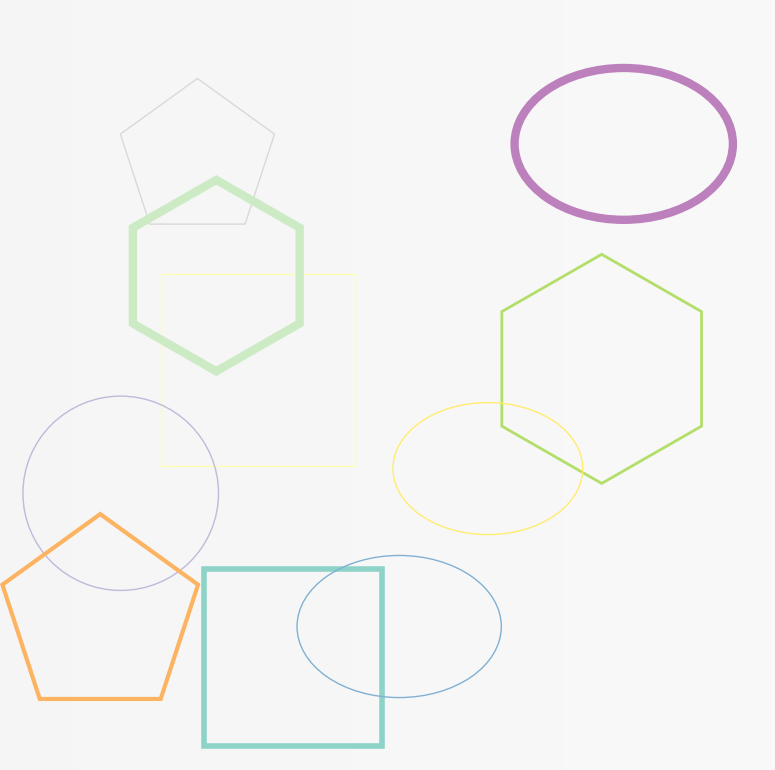[{"shape": "square", "thickness": 2, "radius": 0.57, "center": [0.377, 0.146]}, {"shape": "square", "thickness": 0.5, "radius": 0.62, "center": [0.333, 0.519]}, {"shape": "circle", "thickness": 0.5, "radius": 0.63, "center": [0.156, 0.359]}, {"shape": "oval", "thickness": 0.5, "radius": 0.66, "center": [0.515, 0.186]}, {"shape": "pentagon", "thickness": 1.5, "radius": 0.66, "center": [0.129, 0.2]}, {"shape": "hexagon", "thickness": 1, "radius": 0.74, "center": [0.776, 0.521]}, {"shape": "pentagon", "thickness": 0.5, "radius": 0.52, "center": [0.255, 0.794]}, {"shape": "oval", "thickness": 3, "radius": 0.7, "center": [0.805, 0.813]}, {"shape": "hexagon", "thickness": 3, "radius": 0.62, "center": [0.279, 0.642]}, {"shape": "oval", "thickness": 0.5, "radius": 0.61, "center": [0.629, 0.391]}]